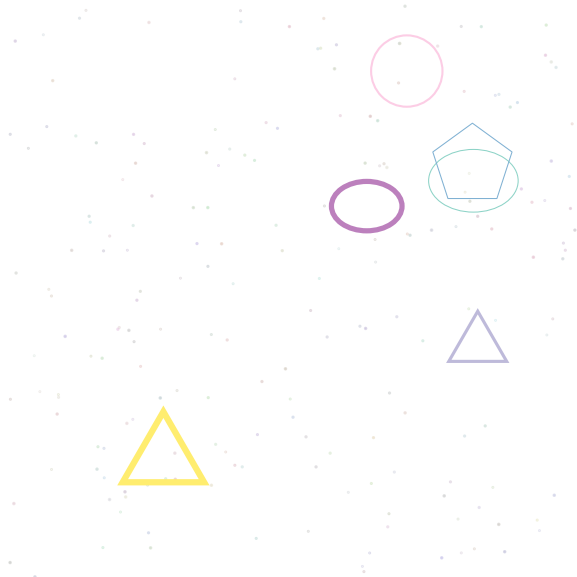[{"shape": "oval", "thickness": 0.5, "radius": 0.39, "center": [0.82, 0.686]}, {"shape": "triangle", "thickness": 1.5, "radius": 0.29, "center": [0.827, 0.402]}, {"shape": "pentagon", "thickness": 0.5, "radius": 0.36, "center": [0.818, 0.714]}, {"shape": "circle", "thickness": 1, "radius": 0.31, "center": [0.704, 0.876]}, {"shape": "oval", "thickness": 2.5, "radius": 0.31, "center": [0.635, 0.642]}, {"shape": "triangle", "thickness": 3, "radius": 0.41, "center": [0.283, 0.205]}]